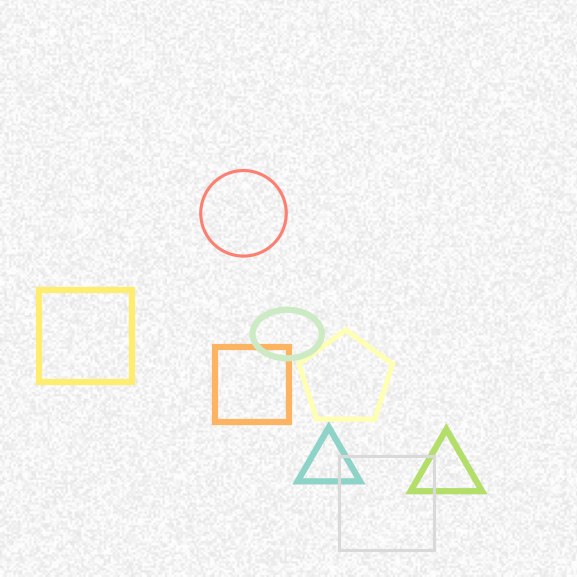[{"shape": "triangle", "thickness": 3, "radius": 0.31, "center": [0.569, 0.197]}, {"shape": "pentagon", "thickness": 2.5, "radius": 0.43, "center": [0.599, 0.342]}, {"shape": "circle", "thickness": 1.5, "radius": 0.37, "center": [0.422, 0.63]}, {"shape": "square", "thickness": 3, "radius": 0.32, "center": [0.437, 0.333]}, {"shape": "triangle", "thickness": 3, "radius": 0.36, "center": [0.773, 0.184]}, {"shape": "square", "thickness": 1.5, "radius": 0.41, "center": [0.669, 0.128]}, {"shape": "oval", "thickness": 3, "radius": 0.3, "center": [0.497, 0.421]}, {"shape": "square", "thickness": 3, "radius": 0.4, "center": [0.148, 0.417]}]